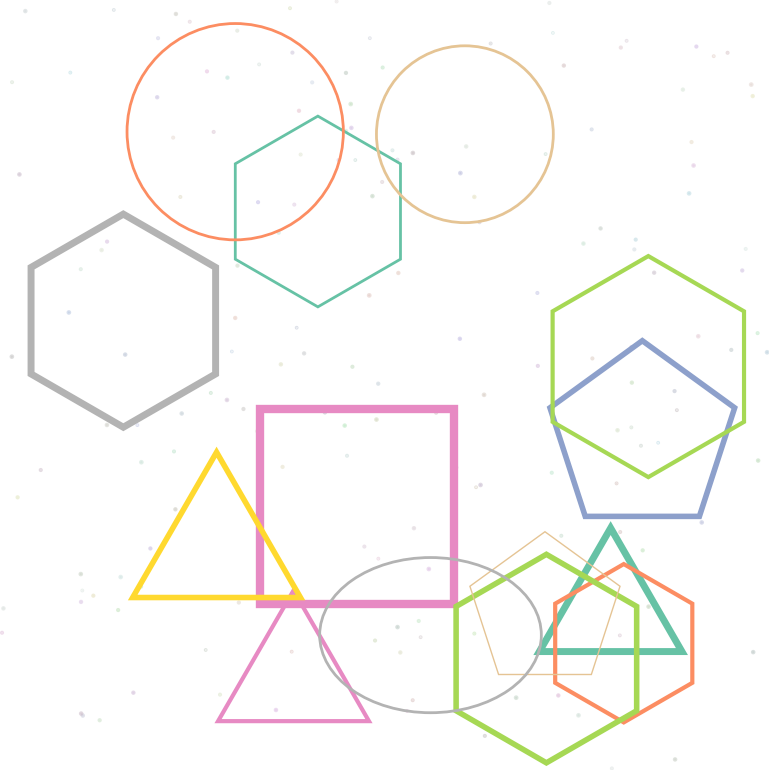[{"shape": "hexagon", "thickness": 1, "radius": 0.62, "center": [0.413, 0.725]}, {"shape": "triangle", "thickness": 2.5, "radius": 0.53, "center": [0.793, 0.207]}, {"shape": "circle", "thickness": 1, "radius": 0.7, "center": [0.305, 0.829]}, {"shape": "hexagon", "thickness": 1.5, "radius": 0.51, "center": [0.81, 0.165]}, {"shape": "pentagon", "thickness": 2, "radius": 0.63, "center": [0.834, 0.431]}, {"shape": "triangle", "thickness": 1.5, "radius": 0.57, "center": [0.381, 0.12]}, {"shape": "square", "thickness": 3, "radius": 0.63, "center": [0.464, 0.342]}, {"shape": "hexagon", "thickness": 1.5, "radius": 0.72, "center": [0.842, 0.524]}, {"shape": "hexagon", "thickness": 2, "radius": 0.68, "center": [0.71, 0.145]}, {"shape": "triangle", "thickness": 2, "radius": 0.63, "center": [0.281, 0.287]}, {"shape": "circle", "thickness": 1, "radius": 0.57, "center": [0.604, 0.826]}, {"shape": "pentagon", "thickness": 0.5, "radius": 0.51, "center": [0.708, 0.207]}, {"shape": "hexagon", "thickness": 2.5, "radius": 0.69, "center": [0.16, 0.584]}, {"shape": "oval", "thickness": 1, "radius": 0.72, "center": [0.559, 0.175]}]